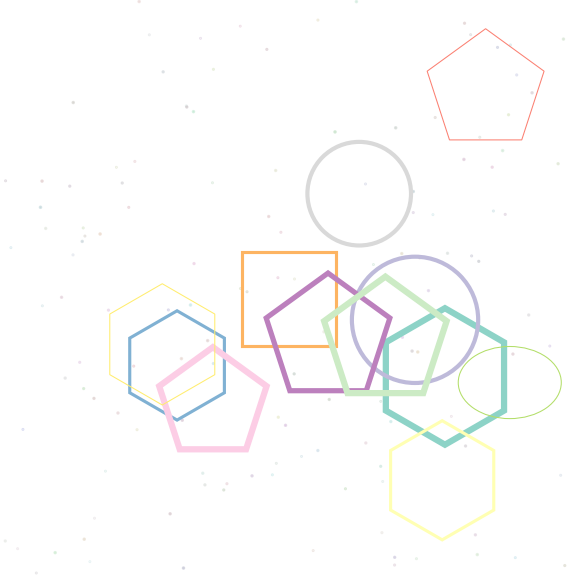[{"shape": "hexagon", "thickness": 3, "radius": 0.59, "center": [0.77, 0.347]}, {"shape": "hexagon", "thickness": 1.5, "radius": 0.52, "center": [0.766, 0.167]}, {"shape": "circle", "thickness": 2, "radius": 0.55, "center": [0.719, 0.445]}, {"shape": "pentagon", "thickness": 0.5, "radius": 0.53, "center": [0.841, 0.843]}, {"shape": "hexagon", "thickness": 1.5, "radius": 0.47, "center": [0.307, 0.366]}, {"shape": "square", "thickness": 1.5, "radius": 0.41, "center": [0.5, 0.482]}, {"shape": "oval", "thickness": 0.5, "radius": 0.45, "center": [0.883, 0.337]}, {"shape": "pentagon", "thickness": 3, "radius": 0.49, "center": [0.369, 0.3]}, {"shape": "circle", "thickness": 2, "radius": 0.45, "center": [0.622, 0.664]}, {"shape": "pentagon", "thickness": 2.5, "radius": 0.56, "center": [0.568, 0.414]}, {"shape": "pentagon", "thickness": 3, "radius": 0.56, "center": [0.667, 0.409]}, {"shape": "hexagon", "thickness": 0.5, "radius": 0.52, "center": [0.281, 0.403]}]